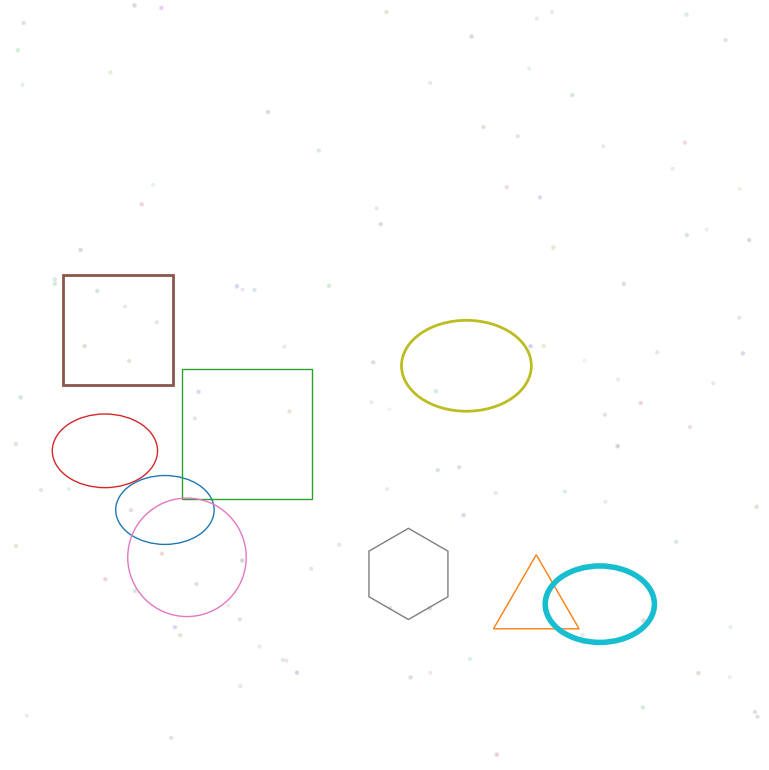[{"shape": "oval", "thickness": 0.5, "radius": 0.32, "center": [0.214, 0.338]}, {"shape": "triangle", "thickness": 0.5, "radius": 0.32, "center": [0.696, 0.215]}, {"shape": "square", "thickness": 0.5, "radius": 0.42, "center": [0.321, 0.436]}, {"shape": "oval", "thickness": 0.5, "radius": 0.34, "center": [0.136, 0.415]}, {"shape": "square", "thickness": 1, "radius": 0.36, "center": [0.154, 0.571]}, {"shape": "circle", "thickness": 0.5, "radius": 0.38, "center": [0.243, 0.276]}, {"shape": "hexagon", "thickness": 0.5, "radius": 0.3, "center": [0.53, 0.255]}, {"shape": "oval", "thickness": 1, "radius": 0.42, "center": [0.606, 0.525]}, {"shape": "oval", "thickness": 2, "radius": 0.35, "center": [0.779, 0.215]}]